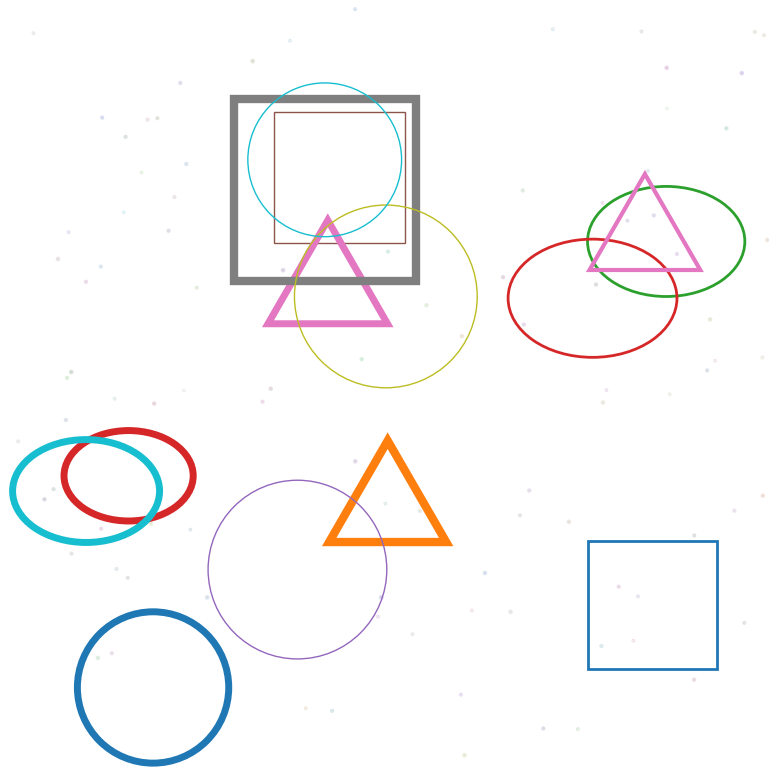[{"shape": "circle", "thickness": 2.5, "radius": 0.49, "center": [0.199, 0.107]}, {"shape": "square", "thickness": 1, "radius": 0.42, "center": [0.847, 0.215]}, {"shape": "triangle", "thickness": 3, "radius": 0.44, "center": [0.503, 0.34]}, {"shape": "oval", "thickness": 1, "radius": 0.51, "center": [0.865, 0.686]}, {"shape": "oval", "thickness": 1, "radius": 0.55, "center": [0.77, 0.613]}, {"shape": "oval", "thickness": 2.5, "radius": 0.42, "center": [0.167, 0.382]}, {"shape": "circle", "thickness": 0.5, "radius": 0.58, "center": [0.386, 0.26]}, {"shape": "square", "thickness": 0.5, "radius": 0.42, "center": [0.441, 0.769]}, {"shape": "triangle", "thickness": 2.5, "radius": 0.45, "center": [0.426, 0.624]}, {"shape": "triangle", "thickness": 1.5, "radius": 0.42, "center": [0.838, 0.691]}, {"shape": "square", "thickness": 3, "radius": 0.59, "center": [0.422, 0.753]}, {"shape": "circle", "thickness": 0.5, "radius": 0.59, "center": [0.501, 0.615]}, {"shape": "circle", "thickness": 0.5, "radius": 0.5, "center": [0.422, 0.792]}, {"shape": "oval", "thickness": 2.5, "radius": 0.48, "center": [0.112, 0.362]}]